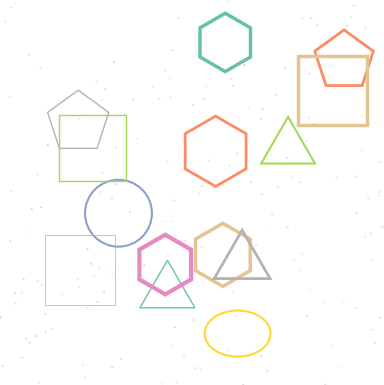[{"shape": "triangle", "thickness": 1, "radius": 0.41, "center": [0.435, 0.242]}, {"shape": "hexagon", "thickness": 2.5, "radius": 0.38, "center": [0.585, 0.89]}, {"shape": "pentagon", "thickness": 2, "radius": 0.4, "center": [0.894, 0.842]}, {"shape": "hexagon", "thickness": 2, "radius": 0.46, "center": [0.56, 0.607]}, {"shape": "circle", "thickness": 1.5, "radius": 0.43, "center": [0.308, 0.446]}, {"shape": "square", "thickness": 0.5, "radius": 0.46, "center": [0.207, 0.298]}, {"shape": "hexagon", "thickness": 3, "radius": 0.39, "center": [0.429, 0.313]}, {"shape": "square", "thickness": 1, "radius": 0.43, "center": [0.239, 0.615]}, {"shape": "triangle", "thickness": 1.5, "radius": 0.4, "center": [0.748, 0.616]}, {"shape": "oval", "thickness": 1.5, "radius": 0.43, "center": [0.617, 0.134]}, {"shape": "hexagon", "thickness": 2.5, "radius": 0.41, "center": [0.579, 0.338]}, {"shape": "square", "thickness": 2.5, "radius": 0.45, "center": [0.864, 0.765]}, {"shape": "pentagon", "thickness": 1, "radius": 0.42, "center": [0.203, 0.682]}, {"shape": "triangle", "thickness": 2, "radius": 0.42, "center": [0.629, 0.318]}]